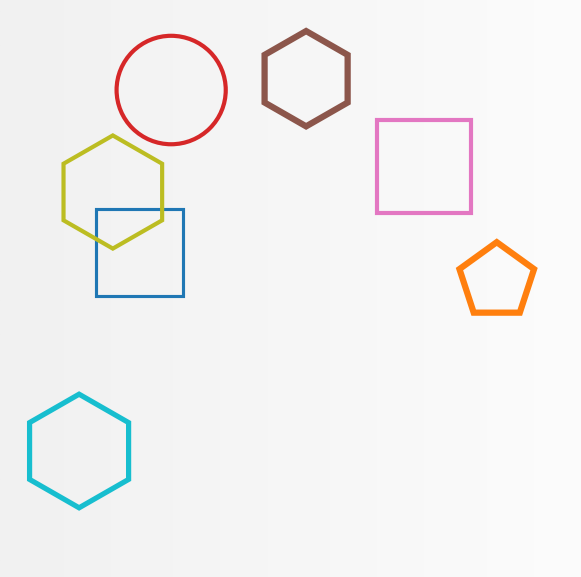[{"shape": "square", "thickness": 1.5, "radius": 0.37, "center": [0.241, 0.562]}, {"shape": "pentagon", "thickness": 3, "radius": 0.34, "center": [0.855, 0.512]}, {"shape": "circle", "thickness": 2, "radius": 0.47, "center": [0.294, 0.843]}, {"shape": "hexagon", "thickness": 3, "radius": 0.41, "center": [0.527, 0.863]}, {"shape": "square", "thickness": 2, "radius": 0.41, "center": [0.729, 0.711]}, {"shape": "hexagon", "thickness": 2, "radius": 0.49, "center": [0.194, 0.667]}, {"shape": "hexagon", "thickness": 2.5, "radius": 0.49, "center": [0.136, 0.218]}]